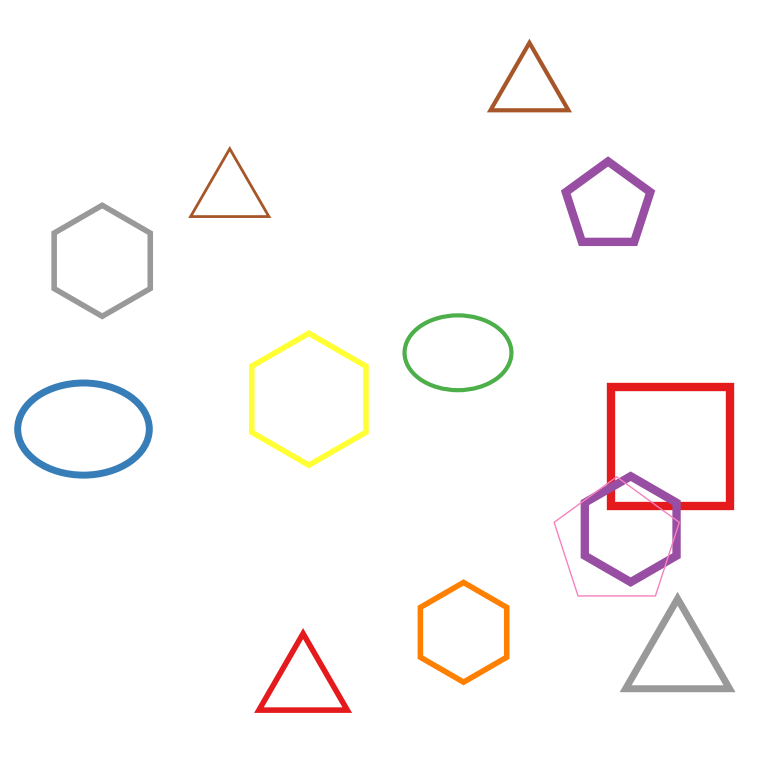[{"shape": "triangle", "thickness": 2, "radius": 0.33, "center": [0.394, 0.111]}, {"shape": "square", "thickness": 3, "radius": 0.39, "center": [0.871, 0.42]}, {"shape": "oval", "thickness": 2.5, "radius": 0.43, "center": [0.108, 0.443]}, {"shape": "oval", "thickness": 1.5, "radius": 0.35, "center": [0.595, 0.542]}, {"shape": "hexagon", "thickness": 3, "radius": 0.34, "center": [0.819, 0.313]}, {"shape": "pentagon", "thickness": 3, "radius": 0.29, "center": [0.79, 0.733]}, {"shape": "hexagon", "thickness": 2, "radius": 0.32, "center": [0.602, 0.179]}, {"shape": "hexagon", "thickness": 2, "radius": 0.43, "center": [0.401, 0.482]}, {"shape": "triangle", "thickness": 1.5, "radius": 0.29, "center": [0.688, 0.886]}, {"shape": "triangle", "thickness": 1, "radius": 0.29, "center": [0.298, 0.748]}, {"shape": "pentagon", "thickness": 0.5, "radius": 0.43, "center": [0.801, 0.295]}, {"shape": "hexagon", "thickness": 2, "radius": 0.36, "center": [0.133, 0.661]}, {"shape": "triangle", "thickness": 2.5, "radius": 0.39, "center": [0.88, 0.144]}]